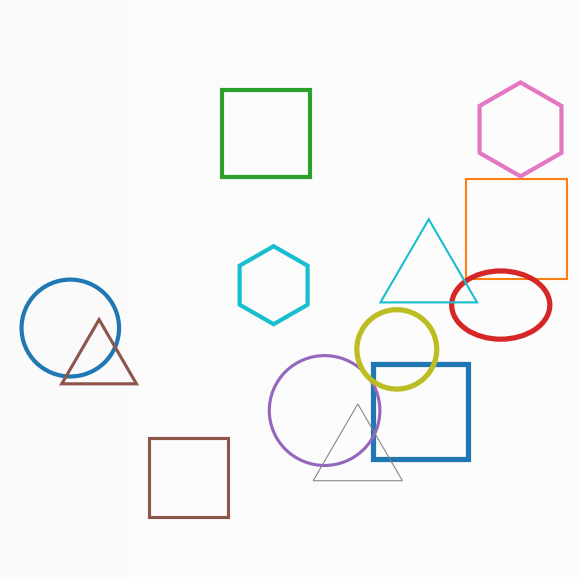[{"shape": "circle", "thickness": 2, "radius": 0.42, "center": [0.121, 0.431]}, {"shape": "square", "thickness": 2.5, "radius": 0.41, "center": [0.723, 0.286]}, {"shape": "square", "thickness": 1, "radius": 0.43, "center": [0.889, 0.602]}, {"shape": "square", "thickness": 2, "radius": 0.38, "center": [0.458, 0.768]}, {"shape": "oval", "thickness": 2.5, "radius": 0.42, "center": [0.862, 0.471]}, {"shape": "circle", "thickness": 1.5, "radius": 0.48, "center": [0.558, 0.288]}, {"shape": "square", "thickness": 1.5, "radius": 0.34, "center": [0.324, 0.172]}, {"shape": "triangle", "thickness": 1.5, "radius": 0.37, "center": [0.17, 0.372]}, {"shape": "hexagon", "thickness": 2, "radius": 0.41, "center": [0.896, 0.775]}, {"shape": "triangle", "thickness": 0.5, "radius": 0.44, "center": [0.616, 0.211]}, {"shape": "circle", "thickness": 2.5, "radius": 0.34, "center": [0.683, 0.394]}, {"shape": "hexagon", "thickness": 2, "radius": 0.34, "center": [0.471, 0.505]}, {"shape": "triangle", "thickness": 1, "radius": 0.48, "center": [0.738, 0.523]}]